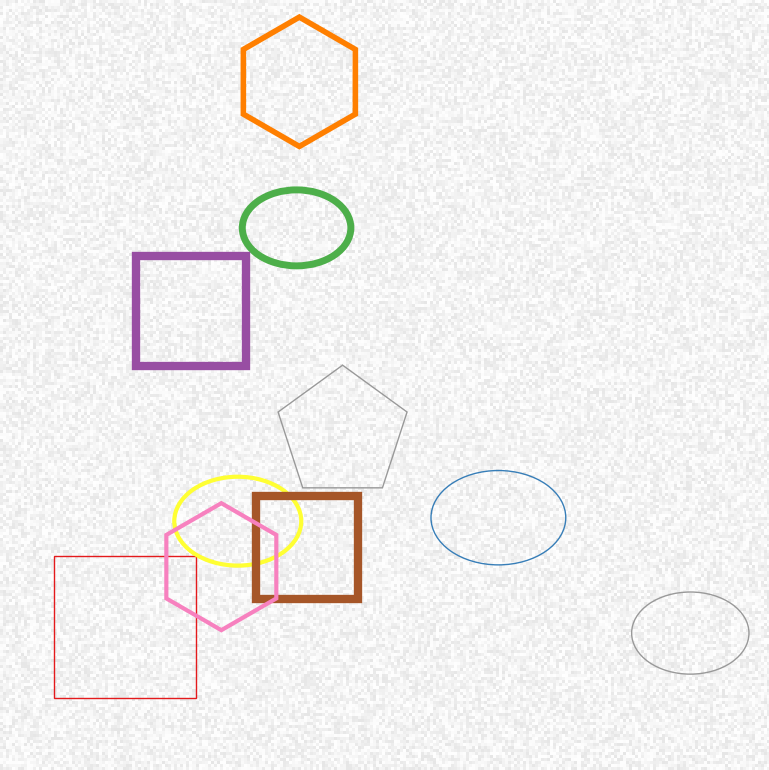[{"shape": "square", "thickness": 0.5, "radius": 0.46, "center": [0.162, 0.186]}, {"shape": "oval", "thickness": 0.5, "radius": 0.44, "center": [0.647, 0.328]}, {"shape": "oval", "thickness": 2.5, "radius": 0.35, "center": [0.385, 0.704]}, {"shape": "square", "thickness": 3, "radius": 0.36, "center": [0.248, 0.596]}, {"shape": "hexagon", "thickness": 2, "radius": 0.42, "center": [0.389, 0.894]}, {"shape": "oval", "thickness": 1.5, "radius": 0.41, "center": [0.309, 0.323]}, {"shape": "square", "thickness": 3, "radius": 0.33, "center": [0.399, 0.289]}, {"shape": "hexagon", "thickness": 1.5, "radius": 0.41, "center": [0.287, 0.264]}, {"shape": "oval", "thickness": 0.5, "radius": 0.38, "center": [0.896, 0.178]}, {"shape": "pentagon", "thickness": 0.5, "radius": 0.44, "center": [0.445, 0.438]}]